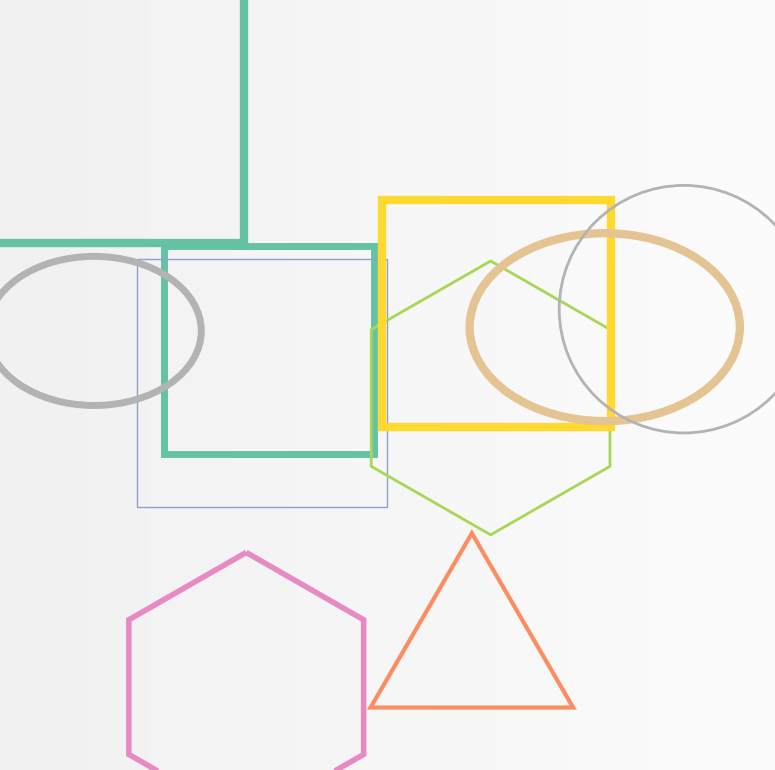[{"shape": "square", "thickness": 3, "radius": 0.93, "center": [0.13, 0.87]}, {"shape": "square", "thickness": 2.5, "radius": 0.68, "center": [0.347, 0.546]}, {"shape": "triangle", "thickness": 1.5, "radius": 0.75, "center": [0.609, 0.157]}, {"shape": "square", "thickness": 0.5, "radius": 0.81, "center": [0.338, 0.502]}, {"shape": "hexagon", "thickness": 2, "radius": 0.87, "center": [0.318, 0.108]}, {"shape": "hexagon", "thickness": 1, "radius": 0.89, "center": [0.633, 0.483]}, {"shape": "square", "thickness": 3, "radius": 0.74, "center": [0.641, 0.593]}, {"shape": "oval", "thickness": 3, "radius": 0.87, "center": [0.78, 0.575]}, {"shape": "oval", "thickness": 2.5, "radius": 0.69, "center": [0.121, 0.57]}, {"shape": "circle", "thickness": 1, "radius": 0.8, "center": [0.882, 0.598]}]